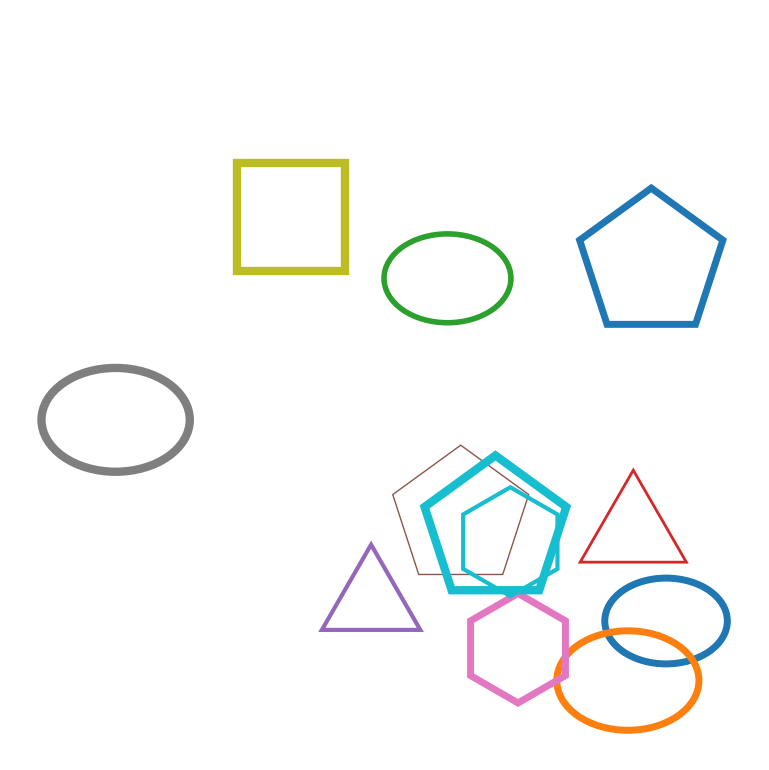[{"shape": "oval", "thickness": 2.5, "radius": 0.4, "center": [0.865, 0.194]}, {"shape": "pentagon", "thickness": 2.5, "radius": 0.49, "center": [0.846, 0.658]}, {"shape": "oval", "thickness": 2.5, "radius": 0.46, "center": [0.815, 0.116]}, {"shape": "oval", "thickness": 2, "radius": 0.41, "center": [0.581, 0.639]}, {"shape": "triangle", "thickness": 1, "radius": 0.4, "center": [0.822, 0.31]}, {"shape": "triangle", "thickness": 1.5, "radius": 0.37, "center": [0.482, 0.219]}, {"shape": "pentagon", "thickness": 0.5, "radius": 0.46, "center": [0.598, 0.329]}, {"shape": "hexagon", "thickness": 2.5, "radius": 0.36, "center": [0.673, 0.158]}, {"shape": "oval", "thickness": 3, "radius": 0.48, "center": [0.15, 0.455]}, {"shape": "square", "thickness": 3, "radius": 0.35, "center": [0.378, 0.718]}, {"shape": "pentagon", "thickness": 3, "radius": 0.48, "center": [0.643, 0.312]}, {"shape": "hexagon", "thickness": 1.5, "radius": 0.35, "center": [0.663, 0.296]}]